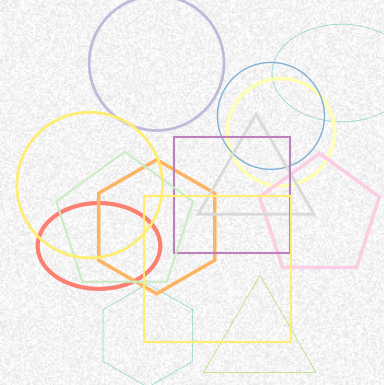[{"shape": "oval", "thickness": 0.5, "radius": 0.91, "center": [0.888, 0.81]}, {"shape": "hexagon", "thickness": 0.5, "radius": 0.67, "center": [0.384, 0.128]}, {"shape": "circle", "thickness": 2.5, "radius": 0.7, "center": [0.73, 0.657]}, {"shape": "circle", "thickness": 2, "radius": 0.88, "center": [0.407, 0.836]}, {"shape": "oval", "thickness": 3, "radius": 0.8, "center": [0.257, 0.361]}, {"shape": "circle", "thickness": 1, "radius": 0.69, "center": [0.704, 0.699]}, {"shape": "hexagon", "thickness": 2.5, "radius": 0.87, "center": [0.407, 0.411]}, {"shape": "triangle", "thickness": 0.5, "radius": 0.84, "center": [0.675, 0.117]}, {"shape": "pentagon", "thickness": 2.5, "radius": 0.82, "center": [0.83, 0.438]}, {"shape": "triangle", "thickness": 2, "radius": 0.87, "center": [0.665, 0.53]}, {"shape": "square", "thickness": 1.5, "radius": 0.75, "center": [0.603, 0.494]}, {"shape": "pentagon", "thickness": 1.5, "radius": 0.93, "center": [0.324, 0.419]}, {"shape": "circle", "thickness": 2, "radius": 0.95, "center": [0.233, 0.519]}, {"shape": "square", "thickness": 1.5, "radius": 0.95, "center": [0.565, 0.301]}]